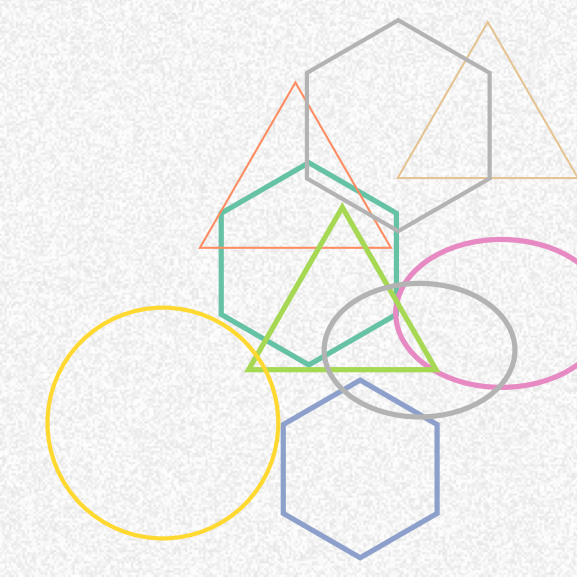[{"shape": "hexagon", "thickness": 2.5, "radius": 0.88, "center": [0.535, 0.542]}, {"shape": "triangle", "thickness": 1, "radius": 0.95, "center": [0.511, 0.665]}, {"shape": "hexagon", "thickness": 2.5, "radius": 0.77, "center": [0.624, 0.187]}, {"shape": "oval", "thickness": 2.5, "radius": 0.92, "center": [0.868, 0.456]}, {"shape": "triangle", "thickness": 2.5, "radius": 0.94, "center": [0.593, 0.453]}, {"shape": "circle", "thickness": 2, "radius": 1.0, "center": [0.282, 0.267]}, {"shape": "triangle", "thickness": 1, "radius": 0.9, "center": [0.845, 0.781]}, {"shape": "hexagon", "thickness": 2, "radius": 0.91, "center": [0.69, 0.782]}, {"shape": "oval", "thickness": 2.5, "radius": 0.83, "center": [0.727, 0.393]}]